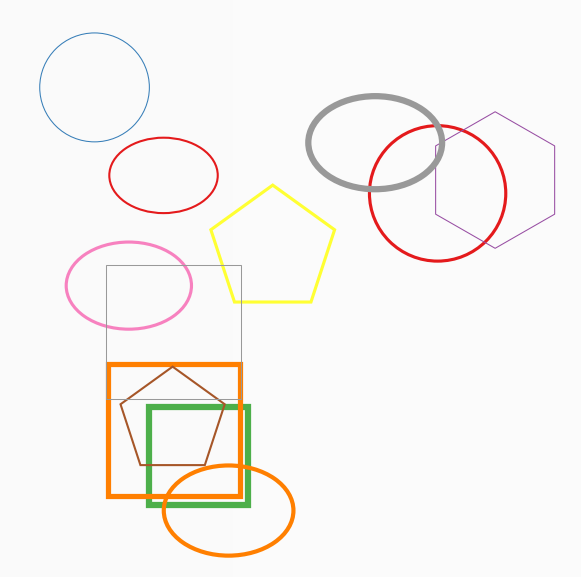[{"shape": "circle", "thickness": 1.5, "radius": 0.59, "center": [0.753, 0.664]}, {"shape": "oval", "thickness": 1, "radius": 0.47, "center": [0.281, 0.695]}, {"shape": "circle", "thickness": 0.5, "radius": 0.47, "center": [0.163, 0.848]}, {"shape": "square", "thickness": 3, "radius": 0.43, "center": [0.342, 0.21]}, {"shape": "hexagon", "thickness": 0.5, "radius": 0.59, "center": [0.852, 0.687]}, {"shape": "oval", "thickness": 2, "radius": 0.56, "center": [0.393, 0.115]}, {"shape": "square", "thickness": 2.5, "radius": 0.57, "center": [0.3, 0.255]}, {"shape": "pentagon", "thickness": 1.5, "radius": 0.56, "center": [0.469, 0.567]}, {"shape": "pentagon", "thickness": 1, "radius": 0.47, "center": [0.297, 0.27]}, {"shape": "oval", "thickness": 1.5, "radius": 0.54, "center": [0.222, 0.505]}, {"shape": "oval", "thickness": 3, "radius": 0.58, "center": [0.646, 0.752]}, {"shape": "square", "thickness": 0.5, "radius": 0.58, "center": [0.299, 0.424]}]